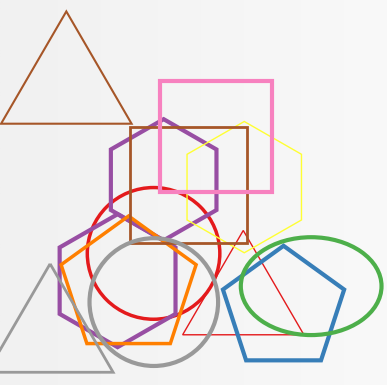[{"shape": "triangle", "thickness": 1, "radius": 0.9, "center": [0.628, 0.221]}, {"shape": "circle", "thickness": 2.5, "radius": 0.86, "center": [0.396, 0.342]}, {"shape": "pentagon", "thickness": 3, "radius": 0.82, "center": [0.732, 0.197]}, {"shape": "oval", "thickness": 3, "radius": 0.91, "center": [0.803, 0.257]}, {"shape": "hexagon", "thickness": 3, "radius": 0.79, "center": [0.422, 0.533]}, {"shape": "hexagon", "thickness": 3, "radius": 0.86, "center": [0.303, 0.271]}, {"shape": "pentagon", "thickness": 2.5, "radius": 0.92, "center": [0.332, 0.256]}, {"shape": "hexagon", "thickness": 1, "radius": 0.85, "center": [0.63, 0.514]}, {"shape": "square", "thickness": 2, "radius": 0.76, "center": [0.486, 0.52]}, {"shape": "triangle", "thickness": 1.5, "radius": 0.97, "center": [0.171, 0.776]}, {"shape": "square", "thickness": 3, "radius": 0.72, "center": [0.557, 0.646]}, {"shape": "triangle", "thickness": 2, "radius": 0.94, "center": [0.129, 0.127]}, {"shape": "circle", "thickness": 3, "radius": 0.83, "center": [0.397, 0.215]}]